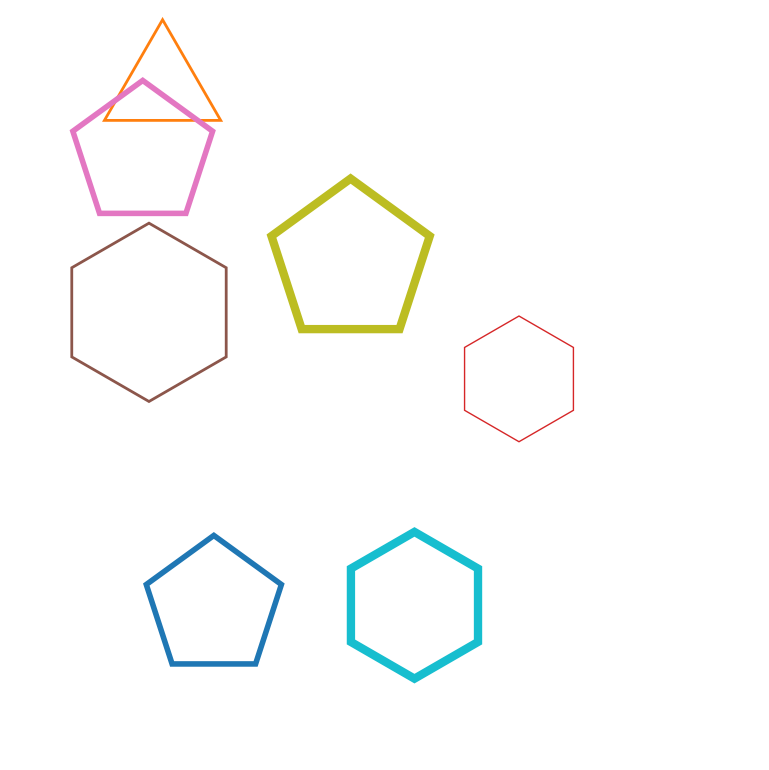[{"shape": "pentagon", "thickness": 2, "radius": 0.46, "center": [0.278, 0.212]}, {"shape": "triangle", "thickness": 1, "radius": 0.44, "center": [0.211, 0.887]}, {"shape": "hexagon", "thickness": 0.5, "radius": 0.41, "center": [0.674, 0.508]}, {"shape": "hexagon", "thickness": 1, "radius": 0.58, "center": [0.193, 0.594]}, {"shape": "pentagon", "thickness": 2, "radius": 0.48, "center": [0.185, 0.8]}, {"shape": "pentagon", "thickness": 3, "radius": 0.54, "center": [0.455, 0.66]}, {"shape": "hexagon", "thickness": 3, "radius": 0.48, "center": [0.538, 0.214]}]